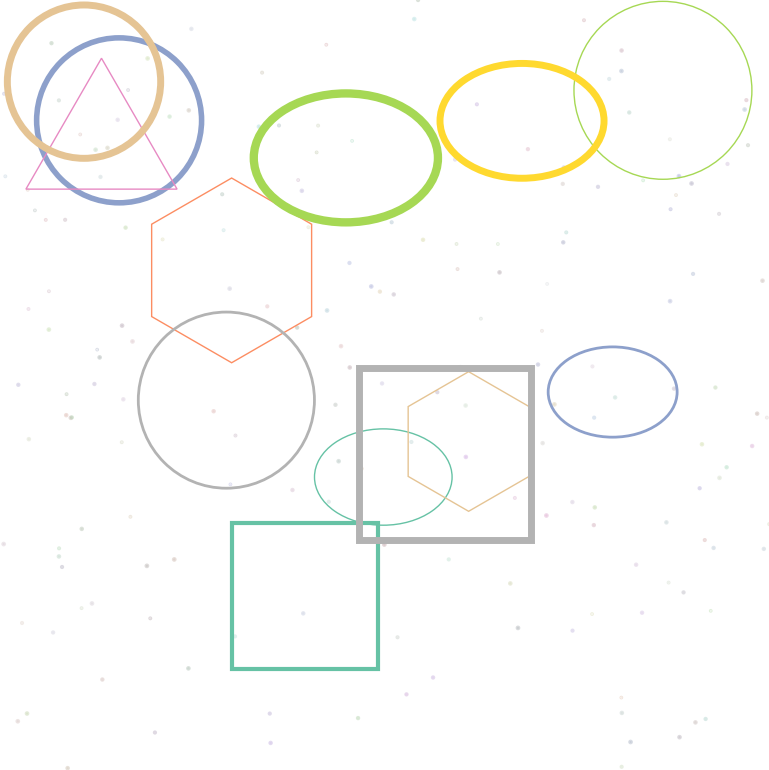[{"shape": "oval", "thickness": 0.5, "radius": 0.45, "center": [0.498, 0.38]}, {"shape": "square", "thickness": 1.5, "radius": 0.47, "center": [0.396, 0.226]}, {"shape": "hexagon", "thickness": 0.5, "radius": 0.6, "center": [0.301, 0.649]}, {"shape": "oval", "thickness": 1, "radius": 0.42, "center": [0.796, 0.491]}, {"shape": "circle", "thickness": 2, "radius": 0.54, "center": [0.155, 0.844]}, {"shape": "triangle", "thickness": 0.5, "radius": 0.57, "center": [0.132, 0.811]}, {"shape": "oval", "thickness": 3, "radius": 0.6, "center": [0.449, 0.795]}, {"shape": "circle", "thickness": 0.5, "radius": 0.58, "center": [0.861, 0.883]}, {"shape": "oval", "thickness": 2.5, "radius": 0.53, "center": [0.678, 0.843]}, {"shape": "circle", "thickness": 2.5, "radius": 0.5, "center": [0.109, 0.894]}, {"shape": "hexagon", "thickness": 0.5, "radius": 0.45, "center": [0.609, 0.427]}, {"shape": "circle", "thickness": 1, "radius": 0.57, "center": [0.294, 0.48]}, {"shape": "square", "thickness": 2.5, "radius": 0.56, "center": [0.578, 0.411]}]